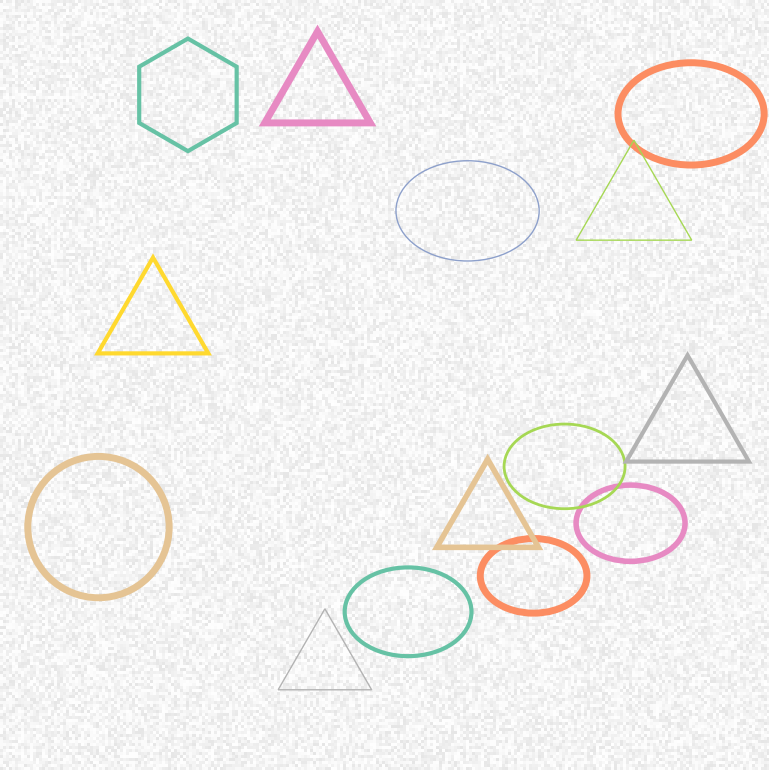[{"shape": "oval", "thickness": 1.5, "radius": 0.41, "center": [0.53, 0.205]}, {"shape": "hexagon", "thickness": 1.5, "radius": 0.37, "center": [0.244, 0.877]}, {"shape": "oval", "thickness": 2.5, "radius": 0.47, "center": [0.898, 0.852]}, {"shape": "oval", "thickness": 2.5, "radius": 0.35, "center": [0.693, 0.252]}, {"shape": "oval", "thickness": 0.5, "radius": 0.46, "center": [0.607, 0.726]}, {"shape": "triangle", "thickness": 2.5, "radius": 0.4, "center": [0.412, 0.88]}, {"shape": "oval", "thickness": 2, "radius": 0.35, "center": [0.819, 0.321]}, {"shape": "oval", "thickness": 1, "radius": 0.39, "center": [0.733, 0.394]}, {"shape": "triangle", "thickness": 0.5, "radius": 0.43, "center": [0.823, 0.731]}, {"shape": "triangle", "thickness": 1.5, "radius": 0.41, "center": [0.199, 0.583]}, {"shape": "triangle", "thickness": 2, "radius": 0.38, "center": [0.633, 0.327]}, {"shape": "circle", "thickness": 2.5, "radius": 0.46, "center": [0.128, 0.315]}, {"shape": "triangle", "thickness": 1.5, "radius": 0.46, "center": [0.893, 0.447]}, {"shape": "triangle", "thickness": 0.5, "radius": 0.35, "center": [0.422, 0.139]}]